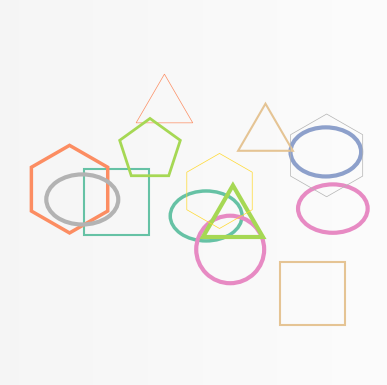[{"shape": "oval", "thickness": 2.5, "radius": 0.46, "center": [0.532, 0.439]}, {"shape": "square", "thickness": 1.5, "radius": 0.42, "center": [0.301, 0.476]}, {"shape": "triangle", "thickness": 0.5, "radius": 0.42, "center": [0.424, 0.723]}, {"shape": "hexagon", "thickness": 2.5, "radius": 0.57, "center": [0.179, 0.509]}, {"shape": "oval", "thickness": 3, "radius": 0.46, "center": [0.841, 0.605]}, {"shape": "circle", "thickness": 3, "radius": 0.44, "center": [0.594, 0.352]}, {"shape": "oval", "thickness": 3, "radius": 0.45, "center": [0.859, 0.458]}, {"shape": "pentagon", "thickness": 2, "radius": 0.41, "center": [0.387, 0.61]}, {"shape": "triangle", "thickness": 3, "radius": 0.45, "center": [0.601, 0.429]}, {"shape": "hexagon", "thickness": 0.5, "radius": 0.49, "center": [0.566, 0.504]}, {"shape": "square", "thickness": 1.5, "radius": 0.41, "center": [0.806, 0.238]}, {"shape": "triangle", "thickness": 1.5, "radius": 0.41, "center": [0.685, 0.649]}, {"shape": "hexagon", "thickness": 0.5, "radius": 0.54, "center": [0.843, 0.596]}, {"shape": "oval", "thickness": 3, "radius": 0.46, "center": [0.212, 0.482]}]